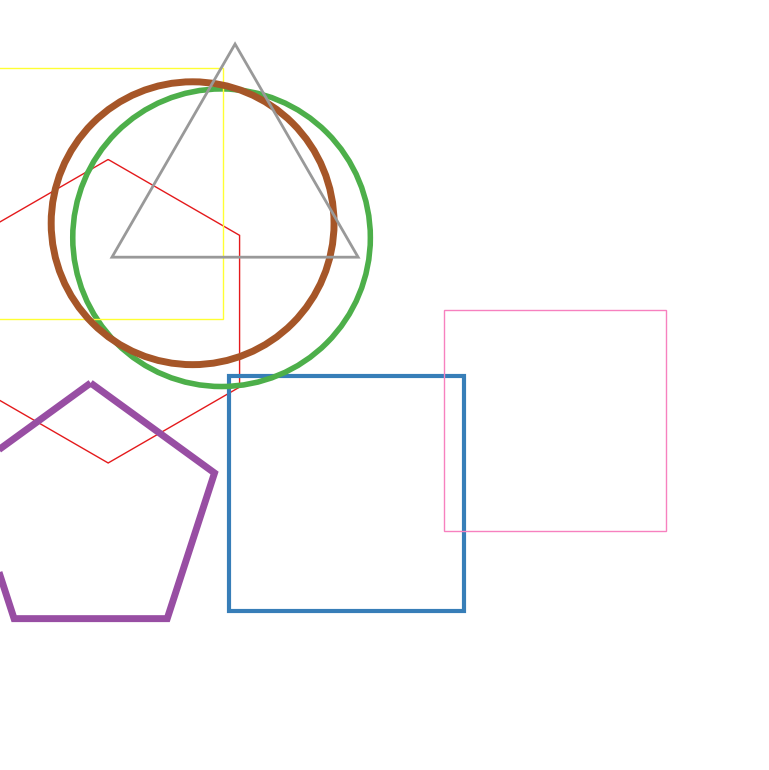[{"shape": "hexagon", "thickness": 0.5, "radius": 0.99, "center": [0.14, 0.596]}, {"shape": "square", "thickness": 1.5, "radius": 0.76, "center": [0.45, 0.359]}, {"shape": "circle", "thickness": 2, "radius": 0.97, "center": [0.288, 0.691]}, {"shape": "pentagon", "thickness": 2.5, "radius": 0.85, "center": [0.118, 0.333]}, {"shape": "square", "thickness": 0.5, "radius": 0.81, "center": [0.127, 0.749]}, {"shape": "circle", "thickness": 2.5, "radius": 0.92, "center": [0.25, 0.71]}, {"shape": "square", "thickness": 0.5, "radius": 0.72, "center": [0.721, 0.454]}, {"shape": "triangle", "thickness": 1, "radius": 0.92, "center": [0.305, 0.758]}]